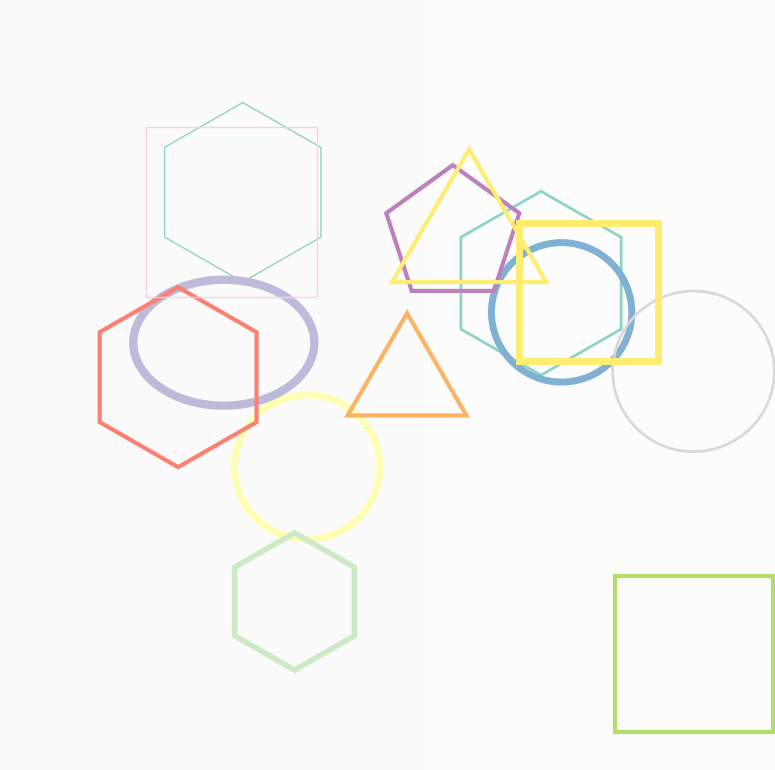[{"shape": "hexagon", "thickness": 1, "radius": 0.6, "center": [0.698, 0.632]}, {"shape": "hexagon", "thickness": 0.5, "radius": 0.58, "center": [0.313, 0.75]}, {"shape": "circle", "thickness": 2.5, "radius": 0.47, "center": [0.396, 0.393]}, {"shape": "oval", "thickness": 3, "radius": 0.58, "center": [0.289, 0.555]}, {"shape": "hexagon", "thickness": 1.5, "radius": 0.58, "center": [0.23, 0.51]}, {"shape": "circle", "thickness": 2.5, "radius": 0.45, "center": [0.725, 0.594]}, {"shape": "triangle", "thickness": 1.5, "radius": 0.44, "center": [0.525, 0.505]}, {"shape": "square", "thickness": 1.5, "radius": 0.51, "center": [0.895, 0.151]}, {"shape": "square", "thickness": 0.5, "radius": 0.55, "center": [0.298, 0.725]}, {"shape": "circle", "thickness": 1, "radius": 0.52, "center": [0.895, 0.518]}, {"shape": "pentagon", "thickness": 1.5, "radius": 0.45, "center": [0.584, 0.695]}, {"shape": "hexagon", "thickness": 2, "radius": 0.45, "center": [0.38, 0.219]}, {"shape": "triangle", "thickness": 1.5, "radius": 0.57, "center": [0.605, 0.691]}, {"shape": "square", "thickness": 2.5, "radius": 0.45, "center": [0.759, 0.621]}]